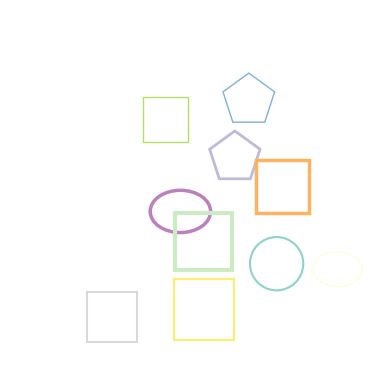[{"shape": "circle", "thickness": 1.5, "radius": 0.35, "center": [0.718, 0.315]}, {"shape": "oval", "thickness": 0.5, "radius": 0.32, "center": [0.877, 0.301]}, {"shape": "pentagon", "thickness": 2, "radius": 0.34, "center": [0.61, 0.591]}, {"shape": "pentagon", "thickness": 1, "radius": 0.35, "center": [0.646, 0.74]}, {"shape": "square", "thickness": 2.5, "radius": 0.35, "center": [0.734, 0.515]}, {"shape": "square", "thickness": 1, "radius": 0.29, "center": [0.43, 0.69]}, {"shape": "square", "thickness": 1.5, "radius": 0.32, "center": [0.292, 0.176]}, {"shape": "oval", "thickness": 2.5, "radius": 0.39, "center": [0.469, 0.451]}, {"shape": "square", "thickness": 3, "radius": 0.37, "center": [0.529, 0.373]}, {"shape": "square", "thickness": 1.5, "radius": 0.39, "center": [0.53, 0.196]}]